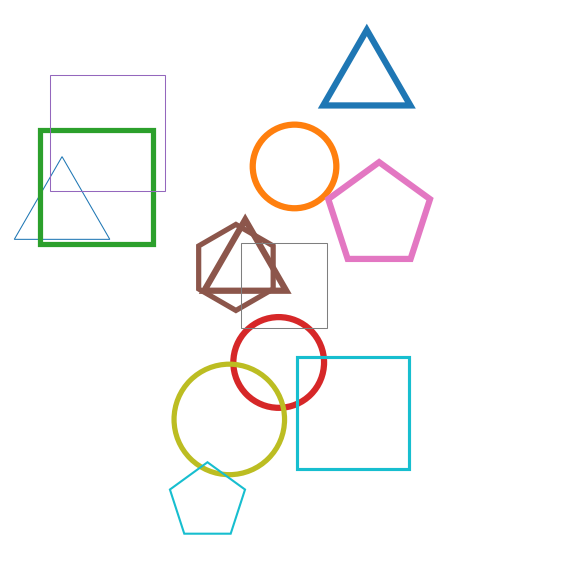[{"shape": "triangle", "thickness": 0.5, "radius": 0.48, "center": [0.107, 0.632]}, {"shape": "triangle", "thickness": 3, "radius": 0.44, "center": [0.635, 0.86]}, {"shape": "circle", "thickness": 3, "radius": 0.36, "center": [0.51, 0.711]}, {"shape": "square", "thickness": 2.5, "radius": 0.49, "center": [0.167, 0.675]}, {"shape": "circle", "thickness": 3, "radius": 0.39, "center": [0.483, 0.371]}, {"shape": "square", "thickness": 0.5, "radius": 0.5, "center": [0.186, 0.769]}, {"shape": "triangle", "thickness": 3, "radius": 0.41, "center": [0.425, 0.537]}, {"shape": "hexagon", "thickness": 2.5, "radius": 0.37, "center": [0.409, 0.536]}, {"shape": "pentagon", "thickness": 3, "radius": 0.46, "center": [0.656, 0.626]}, {"shape": "square", "thickness": 0.5, "radius": 0.37, "center": [0.492, 0.504]}, {"shape": "circle", "thickness": 2.5, "radius": 0.48, "center": [0.397, 0.273]}, {"shape": "pentagon", "thickness": 1, "radius": 0.34, "center": [0.359, 0.13]}, {"shape": "square", "thickness": 1.5, "radius": 0.49, "center": [0.611, 0.283]}]